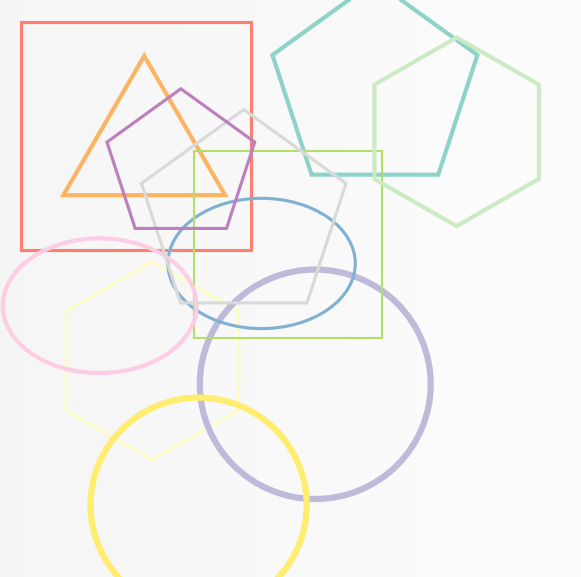[{"shape": "pentagon", "thickness": 2, "radius": 0.93, "center": [0.645, 0.847]}, {"shape": "hexagon", "thickness": 1, "radius": 0.86, "center": [0.262, 0.374]}, {"shape": "circle", "thickness": 3, "radius": 0.99, "center": [0.542, 0.334]}, {"shape": "square", "thickness": 1.5, "radius": 0.99, "center": [0.234, 0.763]}, {"shape": "oval", "thickness": 1.5, "radius": 0.81, "center": [0.45, 0.543]}, {"shape": "triangle", "thickness": 2, "radius": 0.8, "center": [0.248, 0.742]}, {"shape": "square", "thickness": 1, "radius": 0.81, "center": [0.496, 0.576]}, {"shape": "oval", "thickness": 2, "radius": 0.83, "center": [0.171, 0.47]}, {"shape": "pentagon", "thickness": 1.5, "radius": 0.93, "center": [0.419, 0.624]}, {"shape": "pentagon", "thickness": 1.5, "radius": 0.67, "center": [0.311, 0.712]}, {"shape": "hexagon", "thickness": 2, "radius": 0.82, "center": [0.786, 0.771]}, {"shape": "circle", "thickness": 3, "radius": 0.93, "center": [0.342, 0.125]}]